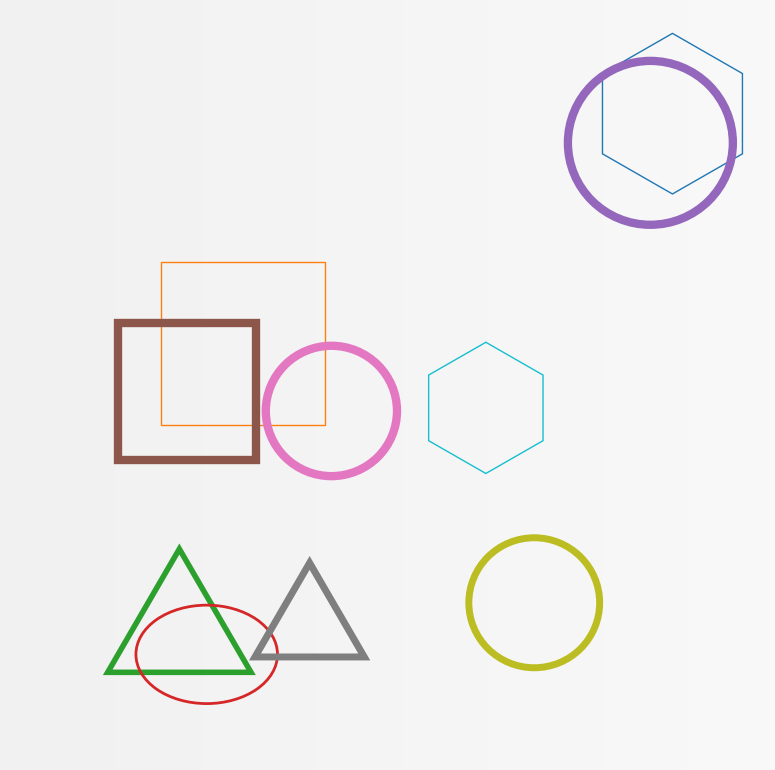[{"shape": "hexagon", "thickness": 0.5, "radius": 0.52, "center": [0.868, 0.852]}, {"shape": "square", "thickness": 0.5, "radius": 0.53, "center": [0.313, 0.553]}, {"shape": "triangle", "thickness": 2, "radius": 0.53, "center": [0.231, 0.18]}, {"shape": "oval", "thickness": 1, "radius": 0.46, "center": [0.267, 0.15]}, {"shape": "circle", "thickness": 3, "radius": 0.53, "center": [0.839, 0.814]}, {"shape": "square", "thickness": 3, "radius": 0.45, "center": [0.241, 0.491]}, {"shape": "circle", "thickness": 3, "radius": 0.42, "center": [0.428, 0.466]}, {"shape": "triangle", "thickness": 2.5, "radius": 0.41, "center": [0.4, 0.188]}, {"shape": "circle", "thickness": 2.5, "radius": 0.42, "center": [0.689, 0.217]}, {"shape": "hexagon", "thickness": 0.5, "radius": 0.43, "center": [0.627, 0.47]}]